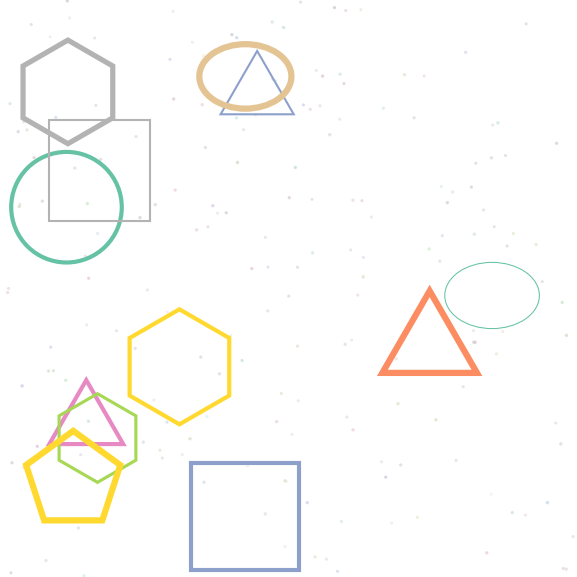[{"shape": "circle", "thickness": 2, "radius": 0.48, "center": [0.115, 0.64]}, {"shape": "oval", "thickness": 0.5, "radius": 0.41, "center": [0.852, 0.487]}, {"shape": "triangle", "thickness": 3, "radius": 0.47, "center": [0.744, 0.401]}, {"shape": "square", "thickness": 2, "radius": 0.46, "center": [0.424, 0.105]}, {"shape": "triangle", "thickness": 1, "radius": 0.37, "center": [0.445, 0.838]}, {"shape": "triangle", "thickness": 2, "radius": 0.37, "center": [0.149, 0.267]}, {"shape": "hexagon", "thickness": 1.5, "radius": 0.38, "center": [0.169, 0.241]}, {"shape": "pentagon", "thickness": 3, "radius": 0.43, "center": [0.127, 0.167]}, {"shape": "hexagon", "thickness": 2, "radius": 0.5, "center": [0.311, 0.364]}, {"shape": "oval", "thickness": 3, "radius": 0.4, "center": [0.425, 0.867]}, {"shape": "square", "thickness": 1, "radius": 0.44, "center": [0.172, 0.705]}, {"shape": "hexagon", "thickness": 2.5, "radius": 0.45, "center": [0.118, 0.84]}]